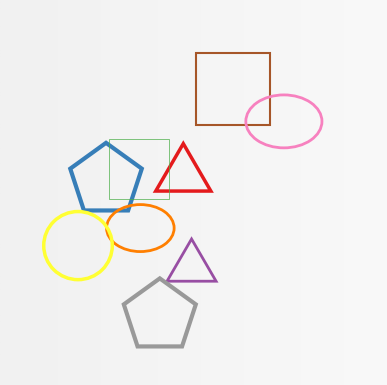[{"shape": "triangle", "thickness": 2.5, "radius": 0.41, "center": [0.473, 0.545]}, {"shape": "pentagon", "thickness": 3, "radius": 0.49, "center": [0.274, 0.532]}, {"shape": "square", "thickness": 0.5, "radius": 0.39, "center": [0.359, 0.561]}, {"shape": "triangle", "thickness": 2, "radius": 0.37, "center": [0.494, 0.306]}, {"shape": "oval", "thickness": 2, "radius": 0.44, "center": [0.362, 0.408]}, {"shape": "circle", "thickness": 2.5, "radius": 0.44, "center": [0.201, 0.362]}, {"shape": "square", "thickness": 1.5, "radius": 0.47, "center": [0.601, 0.769]}, {"shape": "oval", "thickness": 2, "radius": 0.49, "center": [0.733, 0.685]}, {"shape": "pentagon", "thickness": 3, "radius": 0.49, "center": [0.412, 0.179]}]